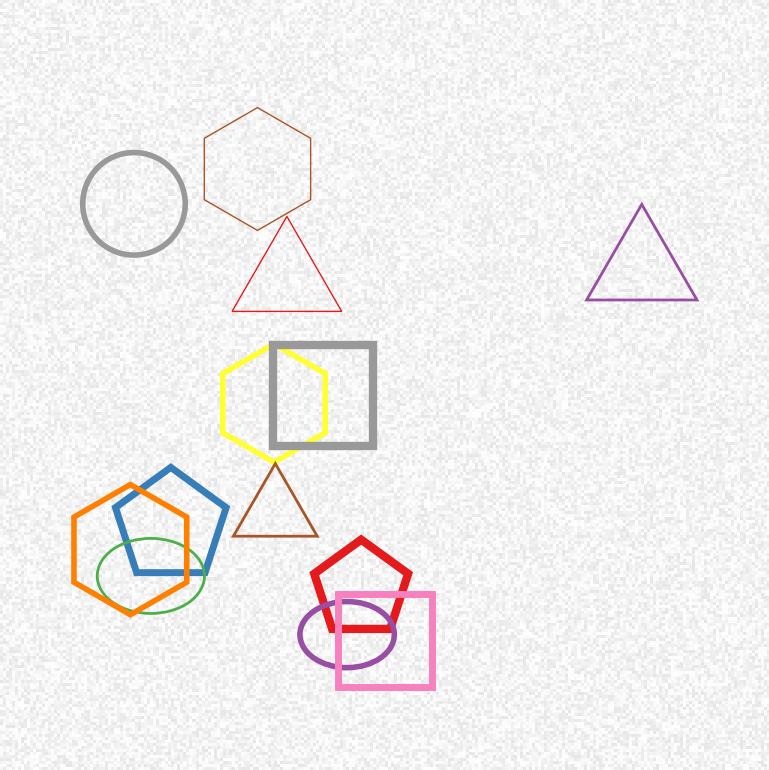[{"shape": "triangle", "thickness": 0.5, "radius": 0.41, "center": [0.373, 0.637]}, {"shape": "pentagon", "thickness": 3, "radius": 0.32, "center": [0.469, 0.235]}, {"shape": "pentagon", "thickness": 2.5, "radius": 0.38, "center": [0.222, 0.317]}, {"shape": "oval", "thickness": 1, "radius": 0.35, "center": [0.196, 0.252]}, {"shape": "oval", "thickness": 2, "radius": 0.31, "center": [0.451, 0.176]}, {"shape": "triangle", "thickness": 1, "radius": 0.41, "center": [0.833, 0.652]}, {"shape": "hexagon", "thickness": 2, "radius": 0.42, "center": [0.169, 0.286]}, {"shape": "hexagon", "thickness": 2, "radius": 0.38, "center": [0.356, 0.476]}, {"shape": "triangle", "thickness": 1, "radius": 0.31, "center": [0.358, 0.335]}, {"shape": "hexagon", "thickness": 0.5, "radius": 0.4, "center": [0.334, 0.781]}, {"shape": "square", "thickness": 2.5, "radius": 0.3, "center": [0.5, 0.168]}, {"shape": "square", "thickness": 3, "radius": 0.33, "center": [0.42, 0.487]}, {"shape": "circle", "thickness": 2, "radius": 0.33, "center": [0.174, 0.735]}]